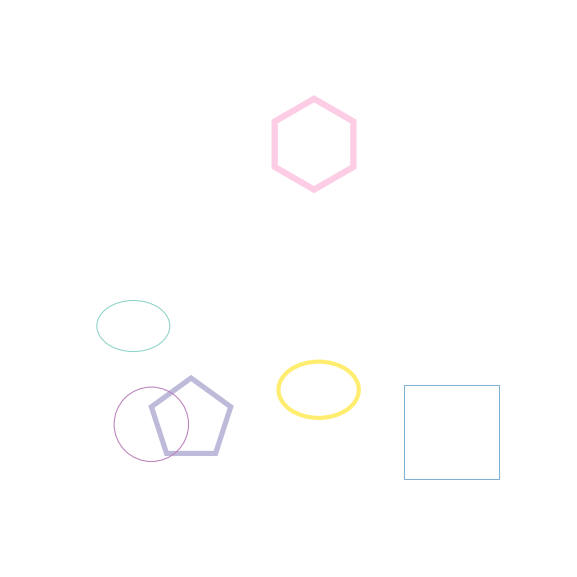[{"shape": "oval", "thickness": 0.5, "radius": 0.32, "center": [0.231, 0.435]}, {"shape": "pentagon", "thickness": 2.5, "radius": 0.36, "center": [0.331, 0.272]}, {"shape": "square", "thickness": 0.5, "radius": 0.41, "center": [0.781, 0.251]}, {"shape": "hexagon", "thickness": 3, "radius": 0.39, "center": [0.544, 0.749]}, {"shape": "circle", "thickness": 0.5, "radius": 0.32, "center": [0.262, 0.264]}, {"shape": "oval", "thickness": 2, "radius": 0.35, "center": [0.552, 0.324]}]